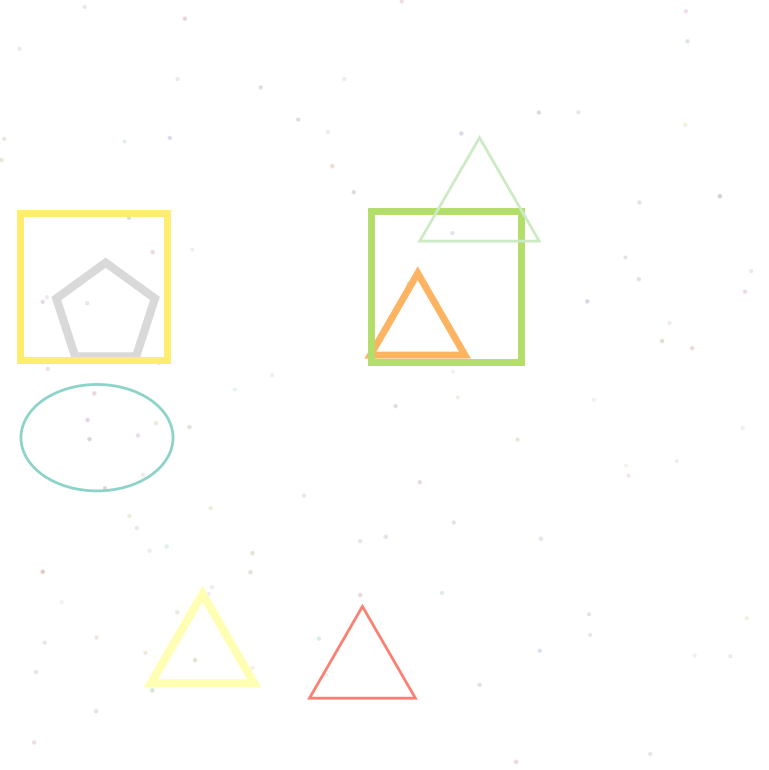[{"shape": "oval", "thickness": 1, "radius": 0.49, "center": [0.126, 0.432]}, {"shape": "triangle", "thickness": 3, "radius": 0.39, "center": [0.263, 0.151]}, {"shape": "triangle", "thickness": 1, "radius": 0.4, "center": [0.471, 0.133]}, {"shape": "triangle", "thickness": 2.5, "radius": 0.35, "center": [0.542, 0.574]}, {"shape": "square", "thickness": 2.5, "radius": 0.49, "center": [0.579, 0.628]}, {"shape": "pentagon", "thickness": 3, "radius": 0.34, "center": [0.137, 0.592]}, {"shape": "triangle", "thickness": 1, "radius": 0.45, "center": [0.623, 0.732]}, {"shape": "square", "thickness": 2.5, "radius": 0.48, "center": [0.121, 0.627]}]